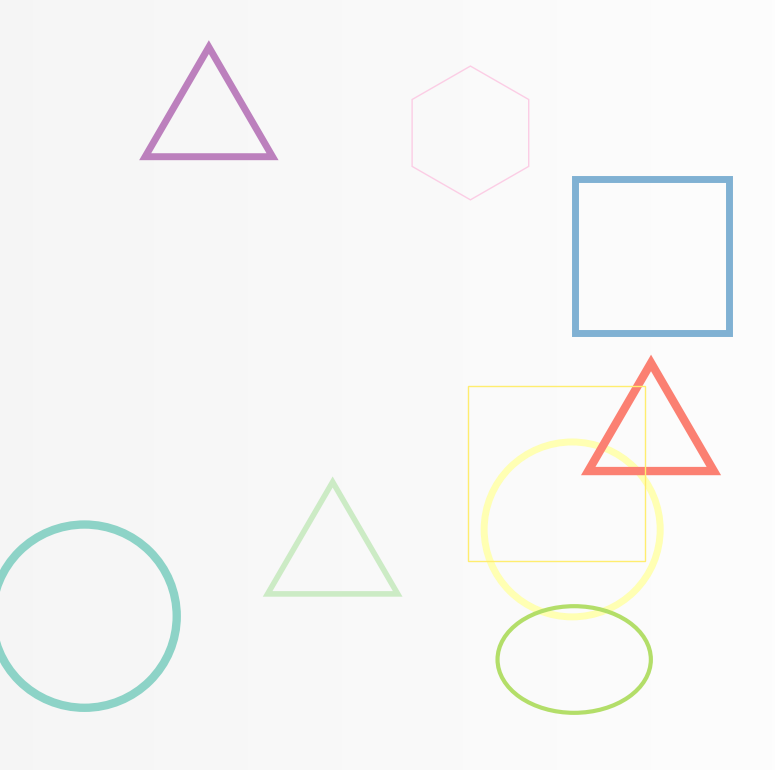[{"shape": "circle", "thickness": 3, "radius": 0.6, "center": [0.109, 0.2]}, {"shape": "circle", "thickness": 2.5, "radius": 0.57, "center": [0.738, 0.312]}, {"shape": "triangle", "thickness": 3, "radius": 0.47, "center": [0.84, 0.435]}, {"shape": "square", "thickness": 2.5, "radius": 0.5, "center": [0.842, 0.668]}, {"shape": "oval", "thickness": 1.5, "radius": 0.49, "center": [0.741, 0.144]}, {"shape": "hexagon", "thickness": 0.5, "radius": 0.43, "center": [0.607, 0.827]}, {"shape": "triangle", "thickness": 2.5, "radius": 0.47, "center": [0.269, 0.844]}, {"shape": "triangle", "thickness": 2, "radius": 0.48, "center": [0.429, 0.277]}, {"shape": "square", "thickness": 0.5, "radius": 0.57, "center": [0.718, 0.385]}]